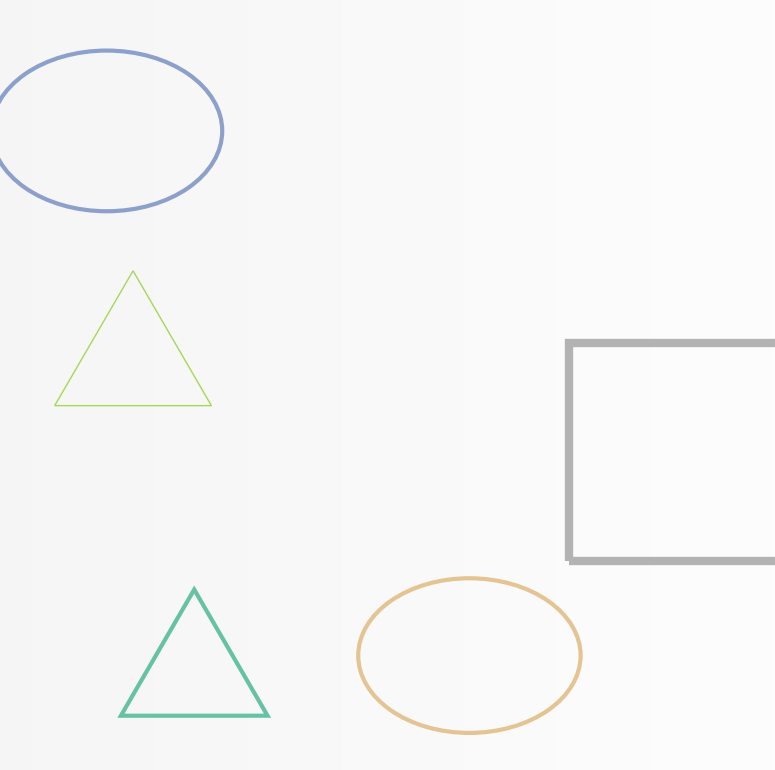[{"shape": "triangle", "thickness": 1.5, "radius": 0.55, "center": [0.251, 0.125]}, {"shape": "oval", "thickness": 1.5, "radius": 0.75, "center": [0.138, 0.83]}, {"shape": "triangle", "thickness": 0.5, "radius": 0.58, "center": [0.172, 0.532]}, {"shape": "oval", "thickness": 1.5, "radius": 0.72, "center": [0.606, 0.149]}, {"shape": "square", "thickness": 3, "radius": 0.71, "center": [0.876, 0.413]}]